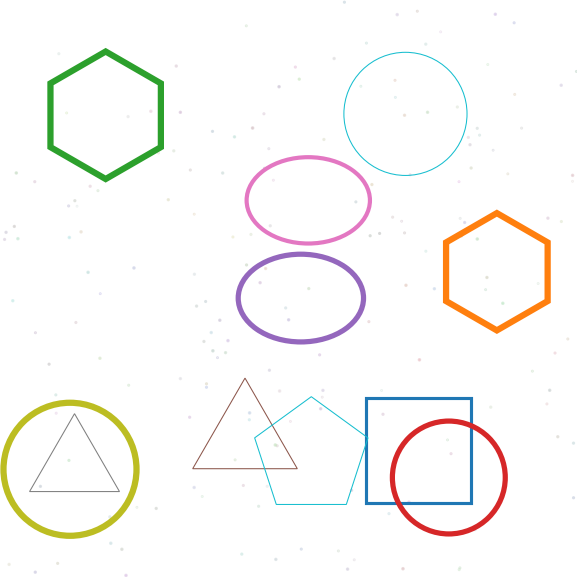[{"shape": "square", "thickness": 1.5, "radius": 0.45, "center": [0.725, 0.219]}, {"shape": "hexagon", "thickness": 3, "radius": 0.51, "center": [0.86, 0.529]}, {"shape": "hexagon", "thickness": 3, "radius": 0.55, "center": [0.183, 0.8]}, {"shape": "circle", "thickness": 2.5, "radius": 0.49, "center": [0.777, 0.172]}, {"shape": "oval", "thickness": 2.5, "radius": 0.54, "center": [0.521, 0.483]}, {"shape": "triangle", "thickness": 0.5, "radius": 0.52, "center": [0.424, 0.24]}, {"shape": "oval", "thickness": 2, "radius": 0.53, "center": [0.534, 0.652]}, {"shape": "triangle", "thickness": 0.5, "radius": 0.45, "center": [0.129, 0.193]}, {"shape": "circle", "thickness": 3, "radius": 0.58, "center": [0.121, 0.187]}, {"shape": "circle", "thickness": 0.5, "radius": 0.53, "center": [0.702, 0.802]}, {"shape": "pentagon", "thickness": 0.5, "radius": 0.52, "center": [0.539, 0.209]}]